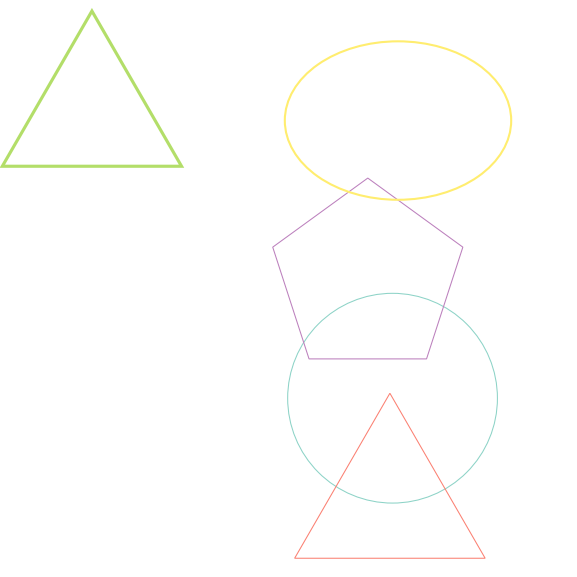[{"shape": "circle", "thickness": 0.5, "radius": 0.91, "center": [0.68, 0.31]}, {"shape": "triangle", "thickness": 0.5, "radius": 0.95, "center": [0.675, 0.128]}, {"shape": "triangle", "thickness": 1.5, "radius": 0.9, "center": [0.159, 0.801]}, {"shape": "pentagon", "thickness": 0.5, "radius": 0.87, "center": [0.637, 0.518]}, {"shape": "oval", "thickness": 1, "radius": 0.98, "center": [0.689, 0.79]}]